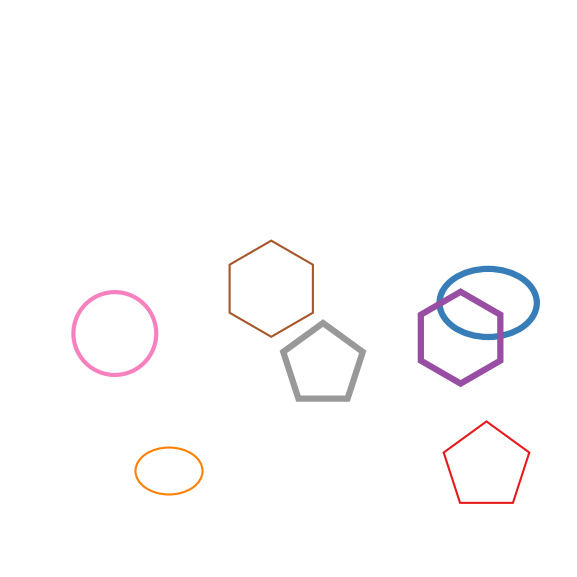[{"shape": "pentagon", "thickness": 1, "radius": 0.39, "center": [0.842, 0.191]}, {"shape": "oval", "thickness": 3, "radius": 0.42, "center": [0.845, 0.475]}, {"shape": "hexagon", "thickness": 3, "radius": 0.4, "center": [0.798, 0.414]}, {"shape": "oval", "thickness": 1, "radius": 0.29, "center": [0.293, 0.184]}, {"shape": "hexagon", "thickness": 1, "radius": 0.42, "center": [0.47, 0.499]}, {"shape": "circle", "thickness": 2, "radius": 0.36, "center": [0.199, 0.422]}, {"shape": "pentagon", "thickness": 3, "radius": 0.36, "center": [0.559, 0.367]}]